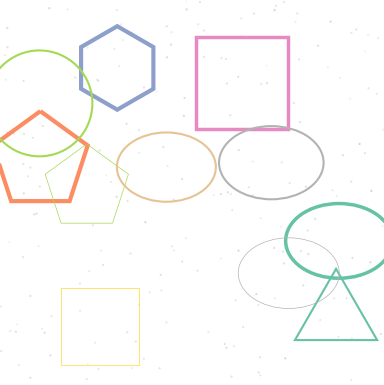[{"shape": "triangle", "thickness": 1.5, "radius": 0.62, "center": [0.873, 0.178]}, {"shape": "oval", "thickness": 2.5, "radius": 0.69, "center": [0.881, 0.374]}, {"shape": "pentagon", "thickness": 3, "radius": 0.65, "center": [0.105, 0.582]}, {"shape": "hexagon", "thickness": 3, "radius": 0.54, "center": [0.305, 0.823]}, {"shape": "square", "thickness": 2.5, "radius": 0.6, "center": [0.629, 0.785]}, {"shape": "circle", "thickness": 1.5, "radius": 0.69, "center": [0.102, 0.731]}, {"shape": "pentagon", "thickness": 0.5, "radius": 0.57, "center": [0.225, 0.512]}, {"shape": "square", "thickness": 0.5, "radius": 0.5, "center": [0.26, 0.152]}, {"shape": "oval", "thickness": 1.5, "radius": 0.64, "center": [0.432, 0.566]}, {"shape": "oval", "thickness": 0.5, "radius": 0.66, "center": [0.75, 0.29]}, {"shape": "oval", "thickness": 1.5, "radius": 0.68, "center": [0.705, 0.577]}]